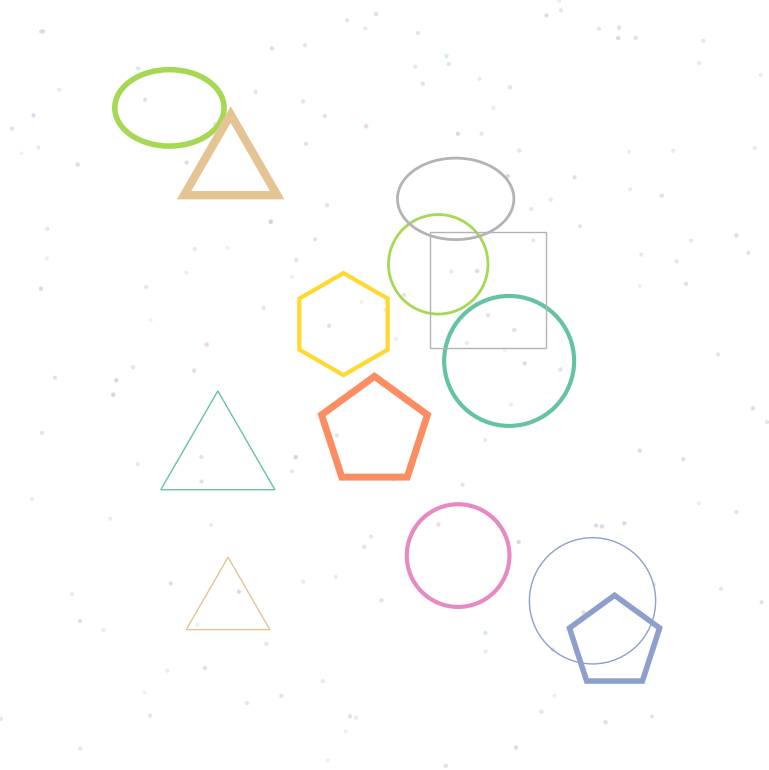[{"shape": "circle", "thickness": 1.5, "radius": 0.42, "center": [0.661, 0.531]}, {"shape": "triangle", "thickness": 0.5, "radius": 0.43, "center": [0.283, 0.407]}, {"shape": "pentagon", "thickness": 2.5, "radius": 0.36, "center": [0.486, 0.439]}, {"shape": "circle", "thickness": 0.5, "radius": 0.41, "center": [0.77, 0.22]}, {"shape": "pentagon", "thickness": 2, "radius": 0.31, "center": [0.798, 0.165]}, {"shape": "circle", "thickness": 1.5, "radius": 0.33, "center": [0.595, 0.278]}, {"shape": "circle", "thickness": 1, "radius": 0.32, "center": [0.569, 0.657]}, {"shape": "oval", "thickness": 2, "radius": 0.35, "center": [0.22, 0.86]}, {"shape": "hexagon", "thickness": 1.5, "radius": 0.33, "center": [0.446, 0.579]}, {"shape": "triangle", "thickness": 3, "radius": 0.35, "center": [0.3, 0.781]}, {"shape": "triangle", "thickness": 0.5, "radius": 0.31, "center": [0.296, 0.214]}, {"shape": "oval", "thickness": 1, "radius": 0.38, "center": [0.592, 0.742]}, {"shape": "square", "thickness": 0.5, "radius": 0.38, "center": [0.634, 0.623]}]